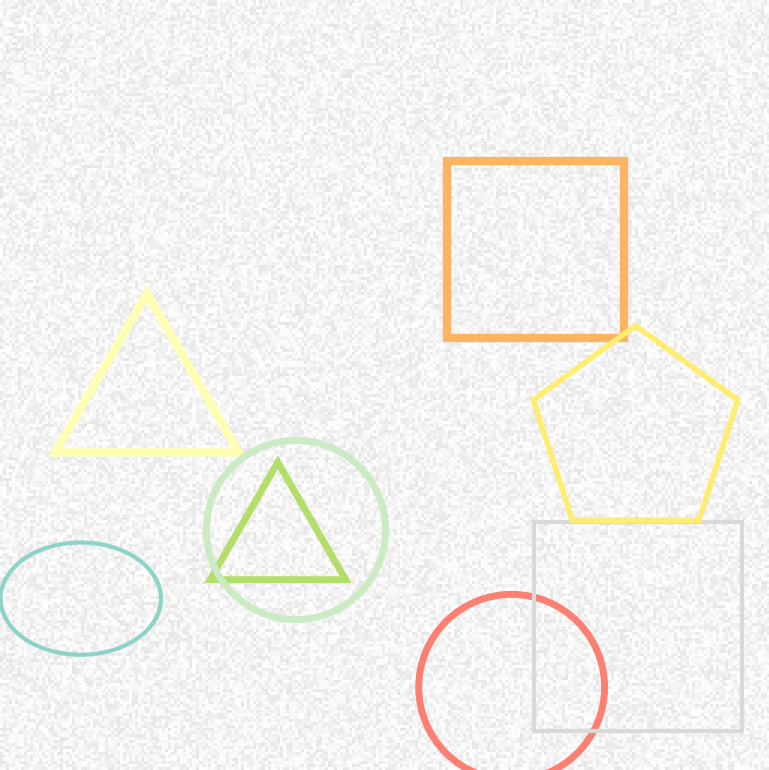[{"shape": "oval", "thickness": 1.5, "radius": 0.52, "center": [0.105, 0.223]}, {"shape": "triangle", "thickness": 3, "radius": 0.69, "center": [0.191, 0.481]}, {"shape": "circle", "thickness": 2.5, "radius": 0.6, "center": [0.664, 0.107]}, {"shape": "square", "thickness": 3, "radius": 0.58, "center": [0.695, 0.676]}, {"shape": "triangle", "thickness": 2.5, "radius": 0.51, "center": [0.361, 0.298]}, {"shape": "square", "thickness": 1.5, "radius": 0.68, "center": [0.828, 0.186]}, {"shape": "circle", "thickness": 2.5, "radius": 0.58, "center": [0.384, 0.312]}, {"shape": "pentagon", "thickness": 2, "radius": 0.7, "center": [0.825, 0.437]}]